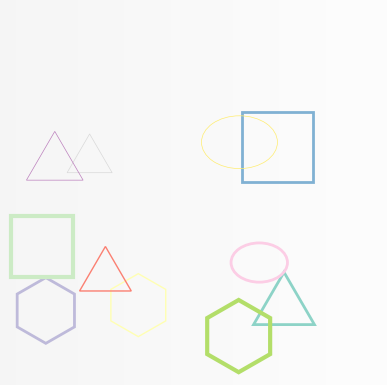[{"shape": "triangle", "thickness": 2, "radius": 0.45, "center": [0.733, 0.202]}, {"shape": "hexagon", "thickness": 1, "radius": 0.41, "center": [0.357, 0.207]}, {"shape": "hexagon", "thickness": 2, "radius": 0.43, "center": [0.118, 0.194]}, {"shape": "triangle", "thickness": 1, "radius": 0.39, "center": [0.272, 0.283]}, {"shape": "square", "thickness": 2, "radius": 0.46, "center": [0.715, 0.619]}, {"shape": "hexagon", "thickness": 3, "radius": 0.47, "center": [0.616, 0.127]}, {"shape": "oval", "thickness": 2, "radius": 0.36, "center": [0.669, 0.318]}, {"shape": "triangle", "thickness": 0.5, "radius": 0.34, "center": [0.231, 0.585]}, {"shape": "triangle", "thickness": 0.5, "radius": 0.42, "center": [0.141, 0.574]}, {"shape": "square", "thickness": 3, "radius": 0.4, "center": [0.109, 0.359]}, {"shape": "oval", "thickness": 0.5, "radius": 0.49, "center": [0.618, 0.631]}]